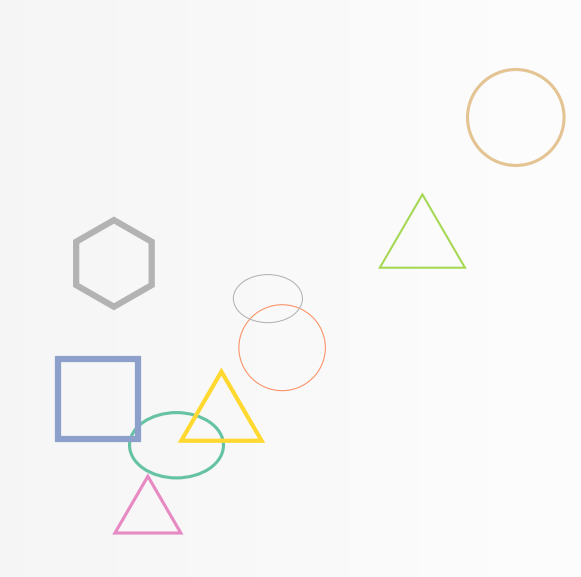[{"shape": "oval", "thickness": 1.5, "radius": 0.4, "center": [0.304, 0.228]}, {"shape": "circle", "thickness": 0.5, "radius": 0.37, "center": [0.485, 0.397]}, {"shape": "square", "thickness": 3, "radius": 0.35, "center": [0.169, 0.308]}, {"shape": "triangle", "thickness": 1.5, "radius": 0.33, "center": [0.254, 0.109]}, {"shape": "triangle", "thickness": 1, "radius": 0.42, "center": [0.727, 0.578]}, {"shape": "triangle", "thickness": 2, "radius": 0.4, "center": [0.381, 0.276]}, {"shape": "circle", "thickness": 1.5, "radius": 0.42, "center": [0.887, 0.796]}, {"shape": "oval", "thickness": 0.5, "radius": 0.3, "center": [0.461, 0.482]}, {"shape": "hexagon", "thickness": 3, "radius": 0.38, "center": [0.196, 0.543]}]